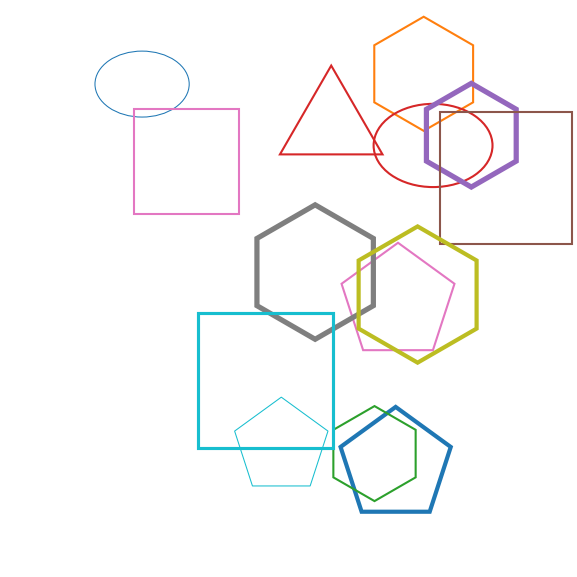[{"shape": "pentagon", "thickness": 2, "radius": 0.5, "center": [0.685, 0.194]}, {"shape": "oval", "thickness": 0.5, "radius": 0.41, "center": [0.246, 0.854]}, {"shape": "hexagon", "thickness": 1, "radius": 0.49, "center": [0.734, 0.871]}, {"shape": "hexagon", "thickness": 1, "radius": 0.41, "center": [0.648, 0.214]}, {"shape": "triangle", "thickness": 1, "radius": 0.51, "center": [0.574, 0.783]}, {"shape": "oval", "thickness": 1, "radius": 0.51, "center": [0.75, 0.747]}, {"shape": "hexagon", "thickness": 2.5, "radius": 0.45, "center": [0.816, 0.765]}, {"shape": "square", "thickness": 1, "radius": 0.57, "center": [0.876, 0.691]}, {"shape": "square", "thickness": 1, "radius": 0.45, "center": [0.323, 0.72]}, {"shape": "pentagon", "thickness": 1, "radius": 0.51, "center": [0.689, 0.476]}, {"shape": "hexagon", "thickness": 2.5, "radius": 0.58, "center": [0.546, 0.528]}, {"shape": "hexagon", "thickness": 2, "radius": 0.59, "center": [0.723, 0.489]}, {"shape": "square", "thickness": 1.5, "radius": 0.59, "center": [0.46, 0.34]}, {"shape": "pentagon", "thickness": 0.5, "radius": 0.42, "center": [0.487, 0.226]}]